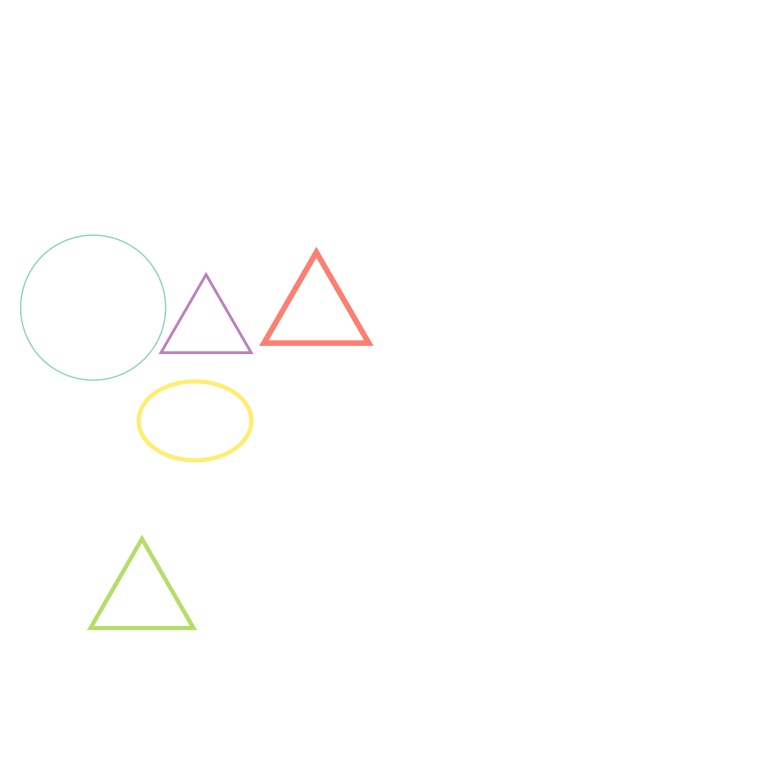[{"shape": "circle", "thickness": 0.5, "radius": 0.47, "center": [0.121, 0.6]}, {"shape": "triangle", "thickness": 2, "radius": 0.39, "center": [0.411, 0.594]}, {"shape": "triangle", "thickness": 1.5, "radius": 0.39, "center": [0.184, 0.223]}, {"shape": "triangle", "thickness": 1, "radius": 0.34, "center": [0.268, 0.576]}, {"shape": "oval", "thickness": 1.5, "radius": 0.37, "center": [0.253, 0.453]}]